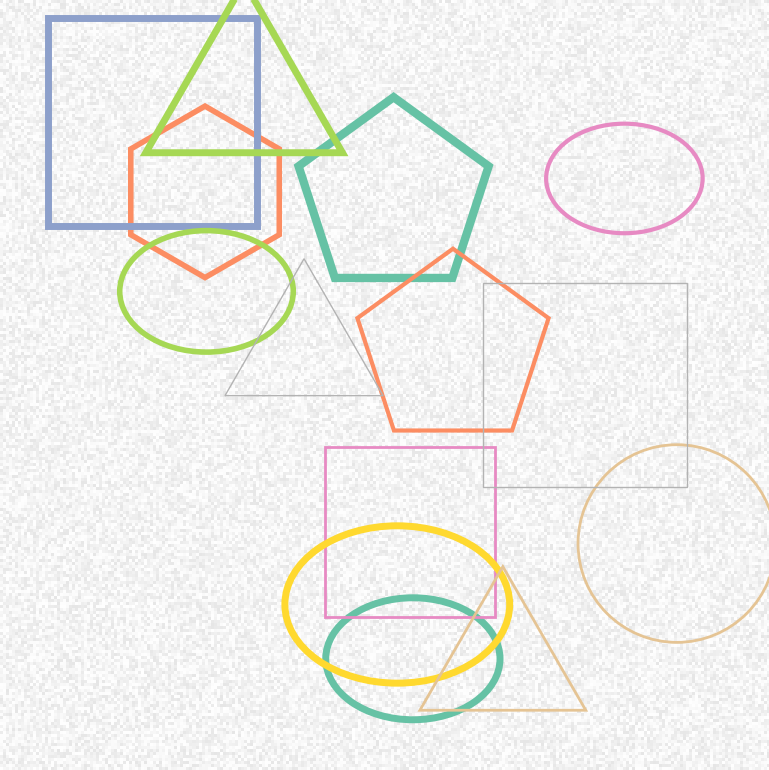[{"shape": "pentagon", "thickness": 3, "radius": 0.65, "center": [0.511, 0.744]}, {"shape": "oval", "thickness": 2.5, "radius": 0.57, "center": [0.536, 0.144]}, {"shape": "hexagon", "thickness": 2, "radius": 0.56, "center": [0.266, 0.751]}, {"shape": "pentagon", "thickness": 1.5, "radius": 0.65, "center": [0.588, 0.546]}, {"shape": "square", "thickness": 2.5, "radius": 0.68, "center": [0.198, 0.842]}, {"shape": "square", "thickness": 1, "radius": 0.55, "center": [0.532, 0.309]}, {"shape": "oval", "thickness": 1.5, "radius": 0.51, "center": [0.811, 0.768]}, {"shape": "triangle", "thickness": 2.5, "radius": 0.74, "center": [0.317, 0.875]}, {"shape": "oval", "thickness": 2, "radius": 0.56, "center": [0.268, 0.622]}, {"shape": "oval", "thickness": 2.5, "radius": 0.73, "center": [0.516, 0.215]}, {"shape": "circle", "thickness": 1, "radius": 0.64, "center": [0.879, 0.294]}, {"shape": "triangle", "thickness": 1, "radius": 0.62, "center": [0.653, 0.14]}, {"shape": "square", "thickness": 0.5, "radius": 0.66, "center": [0.759, 0.5]}, {"shape": "triangle", "thickness": 0.5, "radius": 0.59, "center": [0.395, 0.545]}]